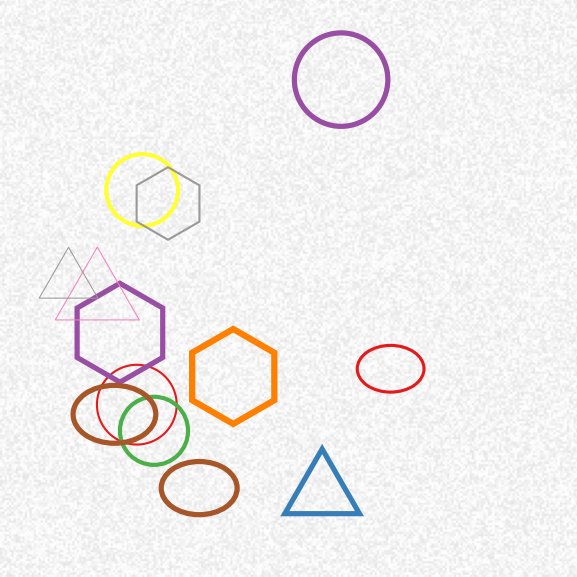[{"shape": "oval", "thickness": 1.5, "radius": 0.29, "center": [0.676, 0.361]}, {"shape": "circle", "thickness": 1, "radius": 0.35, "center": [0.237, 0.298]}, {"shape": "triangle", "thickness": 2.5, "radius": 0.37, "center": [0.558, 0.147]}, {"shape": "circle", "thickness": 2, "radius": 0.29, "center": [0.267, 0.253]}, {"shape": "circle", "thickness": 2.5, "radius": 0.4, "center": [0.591, 0.861]}, {"shape": "hexagon", "thickness": 2.5, "radius": 0.43, "center": [0.208, 0.423]}, {"shape": "hexagon", "thickness": 3, "radius": 0.41, "center": [0.404, 0.347]}, {"shape": "circle", "thickness": 2, "radius": 0.31, "center": [0.246, 0.67]}, {"shape": "oval", "thickness": 2.5, "radius": 0.33, "center": [0.345, 0.154]}, {"shape": "oval", "thickness": 2.5, "radius": 0.36, "center": [0.198, 0.282]}, {"shape": "triangle", "thickness": 0.5, "radius": 0.42, "center": [0.168, 0.487]}, {"shape": "hexagon", "thickness": 1, "radius": 0.31, "center": [0.291, 0.647]}, {"shape": "triangle", "thickness": 0.5, "radius": 0.29, "center": [0.119, 0.512]}]